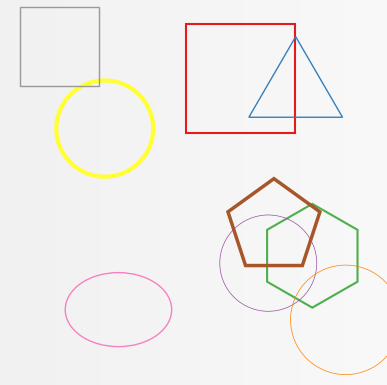[{"shape": "square", "thickness": 1.5, "radius": 0.7, "center": [0.62, 0.796]}, {"shape": "triangle", "thickness": 1, "radius": 0.7, "center": [0.763, 0.765]}, {"shape": "hexagon", "thickness": 1.5, "radius": 0.67, "center": [0.806, 0.336]}, {"shape": "circle", "thickness": 0.5, "radius": 0.63, "center": [0.692, 0.317]}, {"shape": "circle", "thickness": 0.5, "radius": 0.71, "center": [0.892, 0.169]}, {"shape": "circle", "thickness": 3, "radius": 0.62, "center": [0.27, 0.666]}, {"shape": "pentagon", "thickness": 2.5, "radius": 0.62, "center": [0.707, 0.411]}, {"shape": "oval", "thickness": 1, "radius": 0.69, "center": [0.306, 0.196]}, {"shape": "square", "thickness": 1, "radius": 0.51, "center": [0.154, 0.878]}]